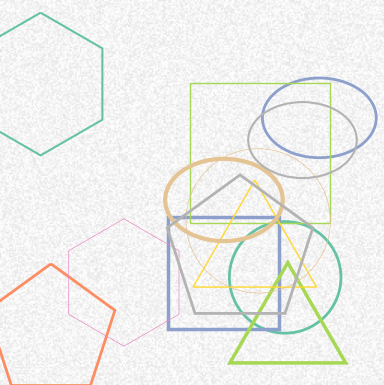[{"shape": "hexagon", "thickness": 1.5, "radius": 0.93, "center": [0.105, 0.782]}, {"shape": "circle", "thickness": 2, "radius": 0.72, "center": [0.741, 0.28]}, {"shape": "pentagon", "thickness": 2, "radius": 0.87, "center": [0.132, 0.14]}, {"shape": "oval", "thickness": 2, "radius": 0.74, "center": [0.829, 0.694]}, {"shape": "square", "thickness": 2.5, "radius": 0.72, "center": [0.58, 0.291]}, {"shape": "hexagon", "thickness": 0.5, "radius": 0.83, "center": [0.322, 0.266]}, {"shape": "square", "thickness": 1, "radius": 0.91, "center": [0.674, 0.602]}, {"shape": "triangle", "thickness": 2.5, "radius": 0.87, "center": [0.748, 0.144]}, {"shape": "triangle", "thickness": 1, "radius": 0.93, "center": [0.662, 0.347]}, {"shape": "oval", "thickness": 3, "radius": 0.76, "center": [0.582, 0.481]}, {"shape": "circle", "thickness": 0.5, "radius": 0.94, "center": [0.671, 0.426]}, {"shape": "pentagon", "thickness": 2, "radius": 0.99, "center": [0.623, 0.347]}, {"shape": "oval", "thickness": 1.5, "radius": 0.71, "center": [0.786, 0.636]}]